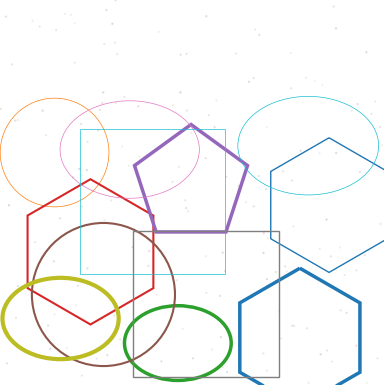[{"shape": "hexagon", "thickness": 1, "radius": 0.87, "center": [0.855, 0.467]}, {"shape": "hexagon", "thickness": 2.5, "radius": 0.9, "center": [0.779, 0.123]}, {"shape": "circle", "thickness": 0.5, "radius": 0.71, "center": [0.142, 0.604]}, {"shape": "oval", "thickness": 2.5, "radius": 0.69, "center": [0.462, 0.109]}, {"shape": "hexagon", "thickness": 1.5, "radius": 0.94, "center": [0.235, 0.346]}, {"shape": "pentagon", "thickness": 2.5, "radius": 0.77, "center": [0.496, 0.522]}, {"shape": "circle", "thickness": 1.5, "radius": 0.93, "center": [0.269, 0.235]}, {"shape": "oval", "thickness": 0.5, "radius": 0.9, "center": [0.337, 0.612]}, {"shape": "square", "thickness": 1, "radius": 0.95, "center": [0.535, 0.211]}, {"shape": "oval", "thickness": 3, "radius": 0.75, "center": [0.157, 0.173]}, {"shape": "oval", "thickness": 0.5, "radius": 0.91, "center": [0.801, 0.622]}, {"shape": "square", "thickness": 0.5, "radius": 0.94, "center": [0.395, 0.476]}]